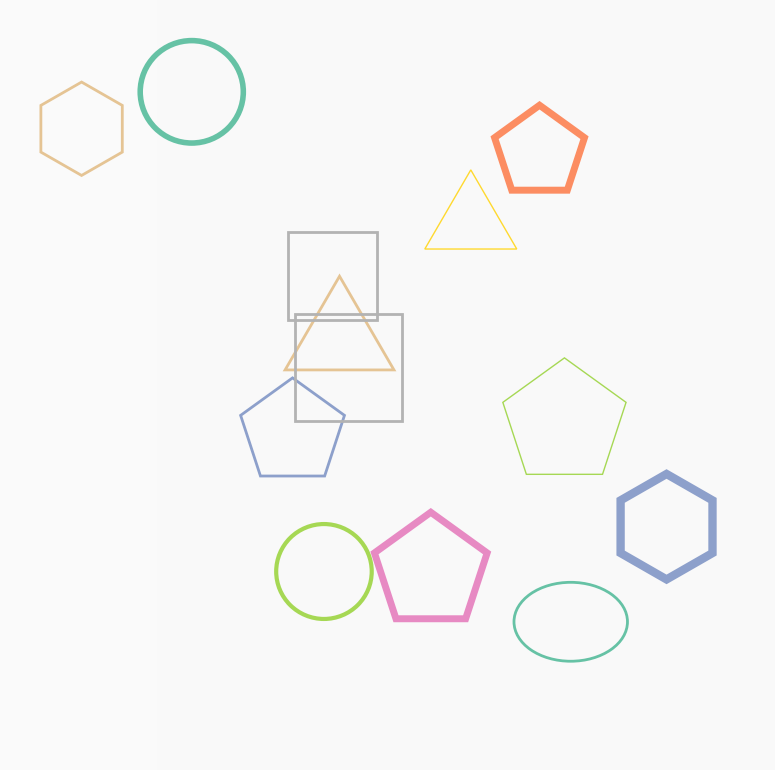[{"shape": "circle", "thickness": 2, "radius": 0.33, "center": [0.247, 0.881]}, {"shape": "oval", "thickness": 1, "radius": 0.37, "center": [0.736, 0.192]}, {"shape": "pentagon", "thickness": 2.5, "radius": 0.3, "center": [0.696, 0.802]}, {"shape": "pentagon", "thickness": 1, "radius": 0.35, "center": [0.377, 0.439]}, {"shape": "hexagon", "thickness": 3, "radius": 0.34, "center": [0.86, 0.316]}, {"shape": "pentagon", "thickness": 2.5, "radius": 0.38, "center": [0.556, 0.258]}, {"shape": "pentagon", "thickness": 0.5, "radius": 0.42, "center": [0.728, 0.452]}, {"shape": "circle", "thickness": 1.5, "radius": 0.31, "center": [0.418, 0.258]}, {"shape": "triangle", "thickness": 0.5, "radius": 0.34, "center": [0.607, 0.711]}, {"shape": "hexagon", "thickness": 1, "radius": 0.3, "center": [0.105, 0.833]}, {"shape": "triangle", "thickness": 1, "radius": 0.41, "center": [0.438, 0.56]}, {"shape": "square", "thickness": 1, "radius": 0.35, "center": [0.449, 0.523]}, {"shape": "square", "thickness": 1, "radius": 0.29, "center": [0.429, 0.641]}]